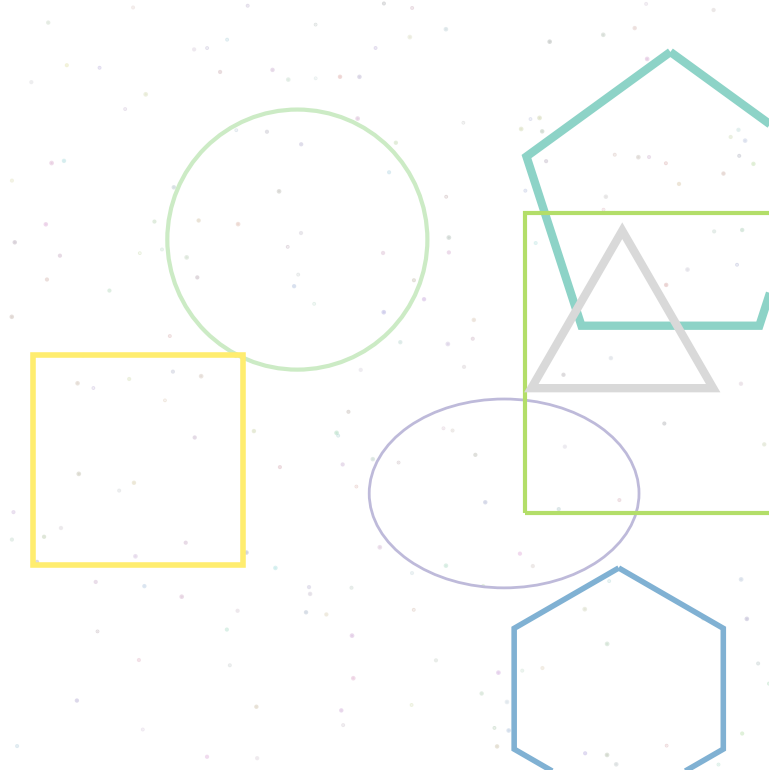[{"shape": "pentagon", "thickness": 3, "radius": 0.98, "center": [0.871, 0.736]}, {"shape": "oval", "thickness": 1, "radius": 0.88, "center": [0.655, 0.359]}, {"shape": "hexagon", "thickness": 2, "radius": 0.78, "center": [0.804, 0.106]}, {"shape": "square", "thickness": 1.5, "radius": 0.97, "center": [0.876, 0.528]}, {"shape": "triangle", "thickness": 3, "radius": 0.68, "center": [0.808, 0.564]}, {"shape": "circle", "thickness": 1.5, "radius": 0.84, "center": [0.386, 0.689]}, {"shape": "square", "thickness": 2, "radius": 0.68, "center": [0.179, 0.403]}]